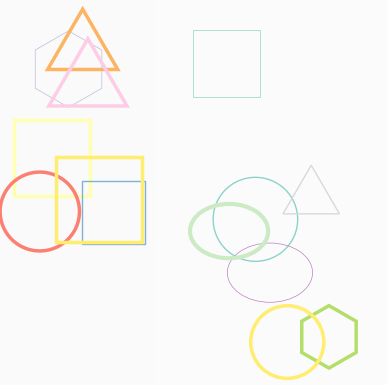[{"shape": "square", "thickness": 0.5, "radius": 0.43, "center": [0.586, 0.835]}, {"shape": "circle", "thickness": 1, "radius": 0.55, "center": [0.659, 0.43]}, {"shape": "square", "thickness": 2.5, "radius": 0.49, "center": [0.134, 0.589]}, {"shape": "hexagon", "thickness": 0.5, "radius": 0.5, "center": [0.177, 0.82]}, {"shape": "circle", "thickness": 2.5, "radius": 0.51, "center": [0.103, 0.451]}, {"shape": "square", "thickness": 1, "radius": 0.41, "center": [0.292, 0.448]}, {"shape": "triangle", "thickness": 2.5, "radius": 0.52, "center": [0.213, 0.872]}, {"shape": "hexagon", "thickness": 2.5, "radius": 0.41, "center": [0.849, 0.125]}, {"shape": "triangle", "thickness": 2.5, "radius": 0.58, "center": [0.227, 0.783]}, {"shape": "triangle", "thickness": 1, "radius": 0.42, "center": [0.803, 0.487]}, {"shape": "oval", "thickness": 0.5, "radius": 0.55, "center": [0.697, 0.292]}, {"shape": "oval", "thickness": 3, "radius": 0.5, "center": [0.591, 0.4]}, {"shape": "circle", "thickness": 2.5, "radius": 0.47, "center": [0.741, 0.112]}, {"shape": "square", "thickness": 2.5, "radius": 0.55, "center": [0.255, 0.481]}]